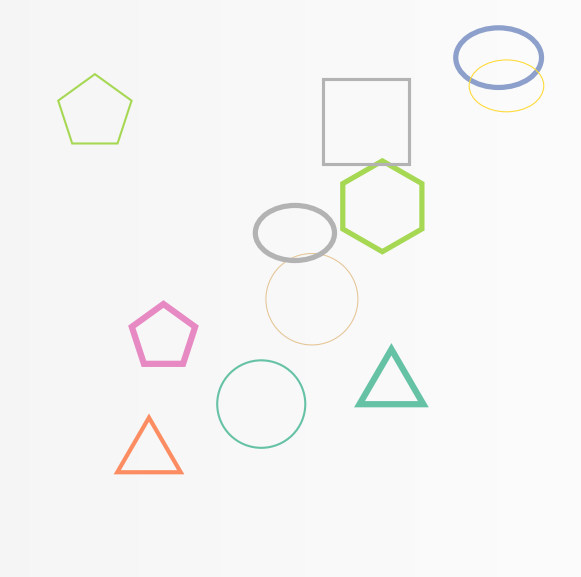[{"shape": "triangle", "thickness": 3, "radius": 0.32, "center": [0.673, 0.331]}, {"shape": "circle", "thickness": 1, "radius": 0.38, "center": [0.449, 0.299]}, {"shape": "triangle", "thickness": 2, "radius": 0.32, "center": [0.256, 0.213]}, {"shape": "oval", "thickness": 2.5, "radius": 0.37, "center": [0.858, 0.899]}, {"shape": "pentagon", "thickness": 3, "radius": 0.29, "center": [0.281, 0.415]}, {"shape": "hexagon", "thickness": 2.5, "radius": 0.39, "center": [0.658, 0.642]}, {"shape": "pentagon", "thickness": 1, "radius": 0.33, "center": [0.163, 0.804]}, {"shape": "oval", "thickness": 0.5, "radius": 0.32, "center": [0.871, 0.85]}, {"shape": "circle", "thickness": 0.5, "radius": 0.4, "center": [0.537, 0.481]}, {"shape": "square", "thickness": 1.5, "radius": 0.37, "center": [0.629, 0.789]}, {"shape": "oval", "thickness": 2.5, "radius": 0.34, "center": [0.507, 0.596]}]